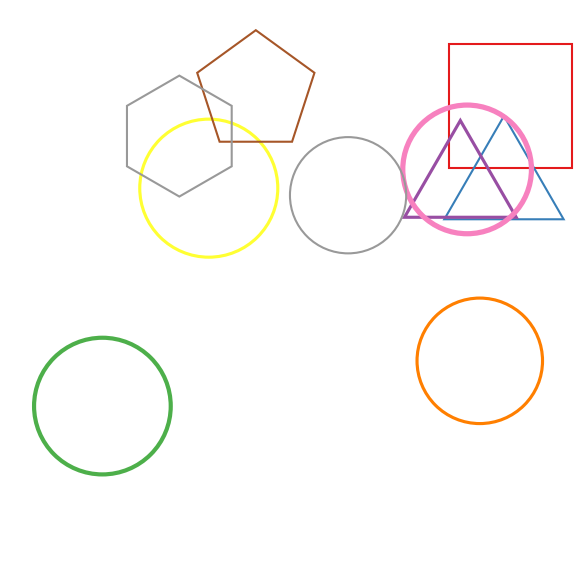[{"shape": "square", "thickness": 1, "radius": 0.54, "center": [0.884, 0.816]}, {"shape": "triangle", "thickness": 1, "radius": 0.6, "center": [0.873, 0.679]}, {"shape": "circle", "thickness": 2, "radius": 0.59, "center": [0.177, 0.296]}, {"shape": "triangle", "thickness": 1.5, "radius": 0.56, "center": [0.797, 0.679]}, {"shape": "circle", "thickness": 1.5, "radius": 0.54, "center": [0.831, 0.374]}, {"shape": "circle", "thickness": 1.5, "radius": 0.6, "center": [0.362, 0.673]}, {"shape": "pentagon", "thickness": 1, "radius": 0.53, "center": [0.443, 0.84]}, {"shape": "circle", "thickness": 2.5, "radius": 0.56, "center": [0.809, 0.706]}, {"shape": "circle", "thickness": 1, "radius": 0.5, "center": [0.603, 0.661]}, {"shape": "hexagon", "thickness": 1, "radius": 0.52, "center": [0.311, 0.763]}]